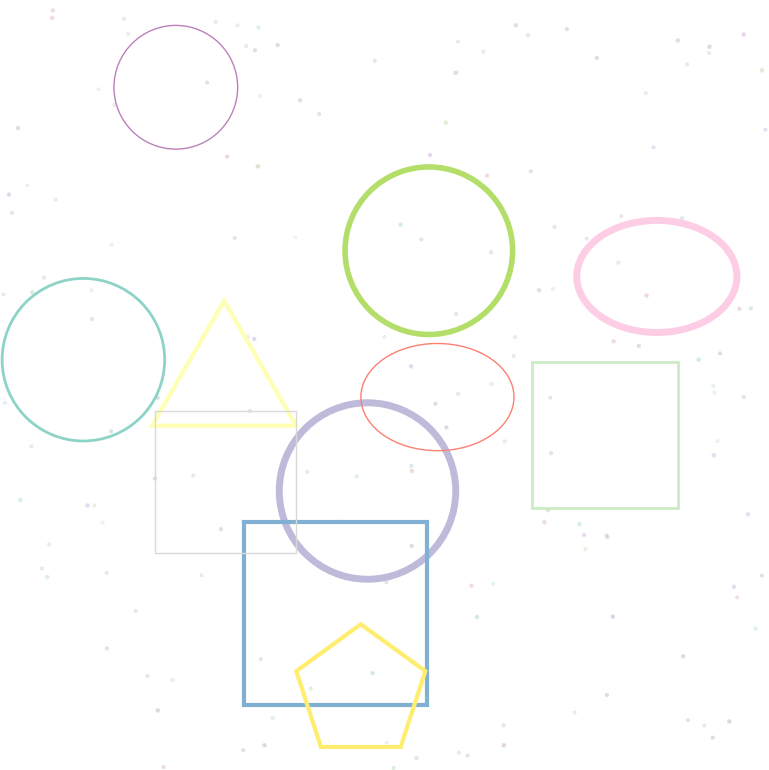[{"shape": "circle", "thickness": 1, "radius": 0.53, "center": [0.108, 0.533]}, {"shape": "triangle", "thickness": 1.5, "radius": 0.54, "center": [0.291, 0.501]}, {"shape": "circle", "thickness": 2.5, "radius": 0.57, "center": [0.477, 0.362]}, {"shape": "oval", "thickness": 0.5, "radius": 0.5, "center": [0.568, 0.484]}, {"shape": "square", "thickness": 1.5, "radius": 0.59, "center": [0.436, 0.203]}, {"shape": "circle", "thickness": 2, "radius": 0.54, "center": [0.557, 0.674]}, {"shape": "oval", "thickness": 2.5, "radius": 0.52, "center": [0.853, 0.641]}, {"shape": "square", "thickness": 0.5, "radius": 0.46, "center": [0.293, 0.374]}, {"shape": "circle", "thickness": 0.5, "radius": 0.4, "center": [0.228, 0.887]}, {"shape": "square", "thickness": 1, "radius": 0.47, "center": [0.786, 0.435]}, {"shape": "pentagon", "thickness": 1.5, "radius": 0.44, "center": [0.469, 0.101]}]